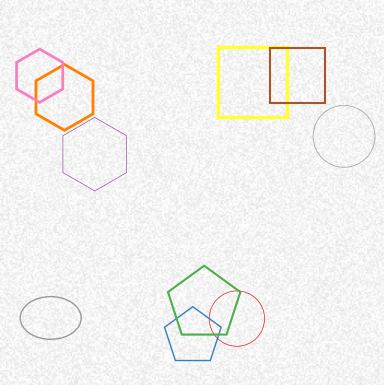[{"shape": "circle", "thickness": 0.5, "radius": 0.36, "center": [0.615, 0.172]}, {"shape": "pentagon", "thickness": 1, "radius": 0.39, "center": [0.501, 0.126]}, {"shape": "pentagon", "thickness": 1.5, "radius": 0.49, "center": [0.53, 0.211]}, {"shape": "hexagon", "thickness": 0.5, "radius": 0.48, "center": [0.246, 0.6]}, {"shape": "hexagon", "thickness": 2, "radius": 0.43, "center": [0.168, 0.747]}, {"shape": "square", "thickness": 2.5, "radius": 0.45, "center": [0.656, 0.787]}, {"shape": "square", "thickness": 1.5, "radius": 0.36, "center": [0.772, 0.803]}, {"shape": "hexagon", "thickness": 2, "radius": 0.35, "center": [0.103, 0.803]}, {"shape": "oval", "thickness": 1, "radius": 0.4, "center": [0.132, 0.174]}, {"shape": "circle", "thickness": 0.5, "radius": 0.4, "center": [0.894, 0.646]}]